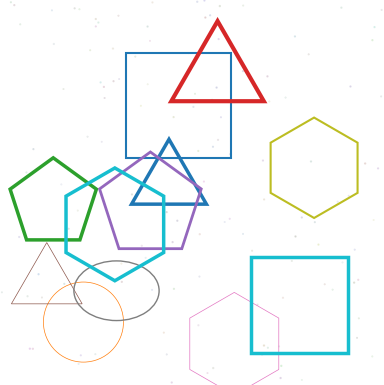[{"shape": "square", "thickness": 1.5, "radius": 0.68, "center": [0.465, 0.727]}, {"shape": "triangle", "thickness": 2.5, "radius": 0.56, "center": [0.439, 0.526]}, {"shape": "circle", "thickness": 0.5, "radius": 0.52, "center": [0.217, 0.163]}, {"shape": "pentagon", "thickness": 2.5, "radius": 0.59, "center": [0.138, 0.472]}, {"shape": "triangle", "thickness": 3, "radius": 0.69, "center": [0.565, 0.806]}, {"shape": "pentagon", "thickness": 2, "radius": 0.69, "center": [0.391, 0.466]}, {"shape": "triangle", "thickness": 0.5, "radius": 0.53, "center": [0.121, 0.264]}, {"shape": "hexagon", "thickness": 0.5, "radius": 0.67, "center": [0.609, 0.107]}, {"shape": "oval", "thickness": 1, "radius": 0.55, "center": [0.303, 0.245]}, {"shape": "hexagon", "thickness": 1.5, "radius": 0.65, "center": [0.816, 0.564]}, {"shape": "square", "thickness": 2.5, "radius": 0.63, "center": [0.778, 0.208]}, {"shape": "hexagon", "thickness": 2.5, "radius": 0.73, "center": [0.298, 0.417]}]